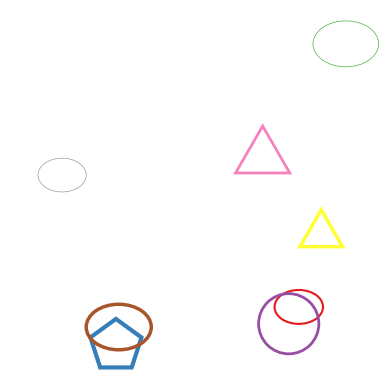[{"shape": "oval", "thickness": 1.5, "radius": 0.31, "center": [0.776, 0.203]}, {"shape": "pentagon", "thickness": 3, "radius": 0.35, "center": [0.301, 0.102]}, {"shape": "oval", "thickness": 0.5, "radius": 0.43, "center": [0.898, 0.886]}, {"shape": "circle", "thickness": 2, "radius": 0.39, "center": [0.75, 0.159]}, {"shape": "triangle", "thickness": 2.5, "radius": 0.32, "center": [0.834, 0.391]}, {"shape": "oval", "thickness": 2.5, "radius": 0.42, "center": [0.308, 0.151]}, {"shape": "triangle", "thickness": 2, "radius": 0.41, "center": [0.682, 0.591]}, {"shape": "oval", "thickness": 0.5, "radius": 0.31, "center": [0.161, 0.545]}]